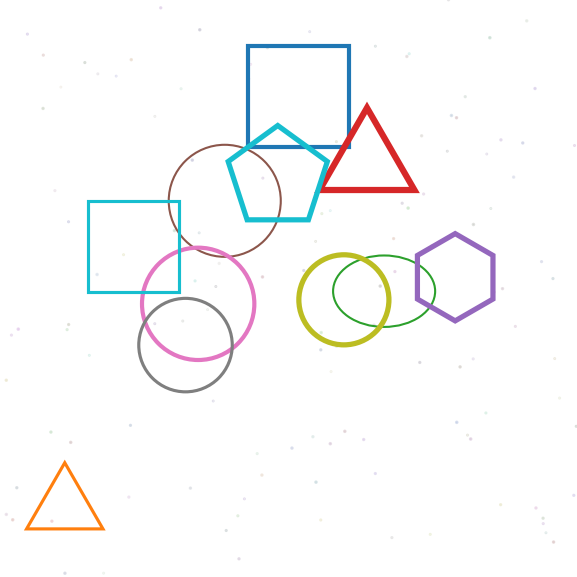[{"shape": "square", "thickness": 2, "radius": 0.44, "center": [0.517, 0.832]}, {"shape": "triangle", "thickness": 1.5, "radius": 0.38, "center": [0.112, 0.121]}, {"shape": "oval", "thickness": 1, "radius": 0.44, "center": [0.665, 0.495]}, {"shape": "triangle", "thickness": 3, "radius": 0.47, "center": [0.635, 0.718]}, {"shape": "hexagon", "thickness": 2.5, "radius": 0.38, "center": [0.788, 0.519]}, {"shape": "circle", "thickness": 1, "radius": 0.49, "center": [0.389, 0.651]}, {"shape": "circle", "thickness": 2, "radius": 0.49, "center": [0.343, 0.473]}, {"shape": "circle", "thickness": 1.5, "radius": 0.4, "center": [0.321, 0.402]}, {"shape": "circle", "thickness": 2.5, "radius": 0.39, "center": [0.595, 0.48]}, {"shape": "square", "thickness": 1.5, "radius": 0.39, "center": [0.231, 0.572]}, {"shape": "pentagon", "thickness": 2.5, "radius": 0.45, "center": [0.481, 0.692]}]